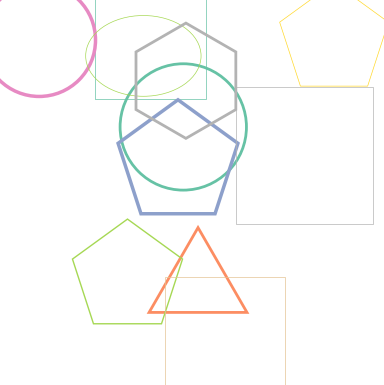[{"shape": "square", "thickness": 0.5, "radius": 0.72, "center": [0.39, 0.885]}, {"shape": "circle", "thickness": 2, "radius": 0.82, "center": [0.476, 0.67]}, {"shape": "triangle", "thickness": 2, "radius": 0.73, "center": [0.514, 0.262]}, {"shape": "pentagon", "thickness": 2.5, "radius": 0.82, "center": [0.462, 0.577]}, {"shape": "circle", "thickness": 2.5, "radius": 0.73, "center": [0.102, 0.896]}, {"shape": "pentagon", "thickness": 1, "radius": 0.75, "center": [0.331, 0.281]}, {"shape": "oval", "thickness": 0.5, "radius": 0.75, "center": [0.372, 0.855]}, {"shape": "pentagon", "thickness": 0.5, "radius": 0.74, "center": [0.868, 0.896]}, {"shape": "square", "thickness": 0.5, "radius": 0.78, "center": [0.584, 0.124]}, {"shape": "hexagon", "thickness": 2, "radius": 0.75, "center": [0.483, 0.79]}, {"shape": "square", "thickness": 0.5, "radius": 0.89, "center": [0.791, 0.596]}]